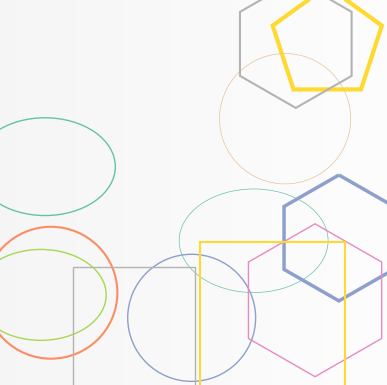[{"shape": "oval", "thickness": 0.5, "radius": 0.96, "center": [0.655, 0.375]}, {"shape": "oval", "thickness": 1, "radius": 0.91, "center": [0.116, 0.567]}, {"shape": "circle", "thickness": 1.5, "radius": 0.86, "center": [0.132, 0.24]}, {"shape": "circle", "thickness": 1, "radius": 0.83, "center": [0.495, 0.174]}, {"shape": "hexagon", "thickness": 2.5, "radius": 0.82, "center": [0.875, 0.382]}, {"shape": "hexagon", "thickness": 1, "radius": 0.99, "center": [0.813, 0.22]}, {"shape": "oval", "thickness": 1, "radius": 0.84, "center": [0.105, 0.234]}, {"shape": "pentagon", "thickness": 3, "radius": 0.74, "center": [0.845, 0.888]}, {"shape": "square", "thickness": 1.5, "radius": 0.93, "center": [0.703, 0.184]}, {"shape": "circle", "thickness": 0.5, "radius": 0.85, "center": [0.736, 0.692]}, {"shape": "hexagon", "thickness": 1.5, "radius": 0.83, "center": [0.763, 0.886]}, {"shape": "square", "thickness": 1, "radius": 0.79, "center": [0.345, 0.148]}]